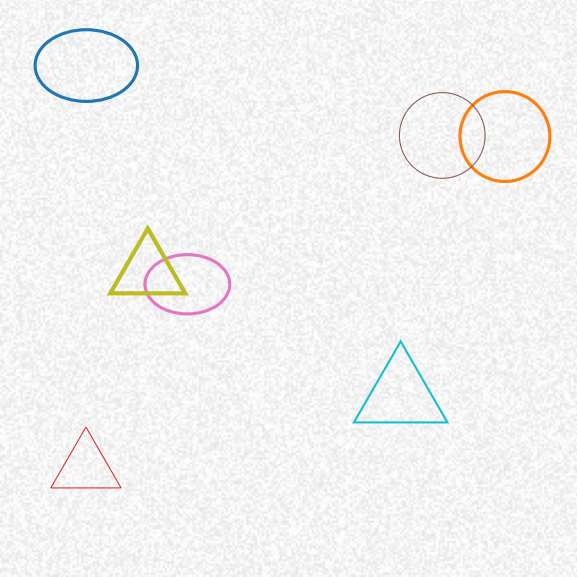[{"shape": "oval", "thickness": 1.5, "radius": 0.44, "center": [0.149, 0.886]}, {"shape": "circle", "thickness": 1.5, "radius": 0.39, "center": [0.874, 0.763]}, {"shape": "triangle", "thickness": 0.5, "radius": 0.35, "center": [0.149, 0.189]}, {"shape": "circle", "thickness": 0.5, "radius": 0.37, "center": [0.766, 0.765]}, {"shape": "oval", "thickness": 1.5, "radius": 0.37, "center": [0.324, 0.507]}, {"shape": "triangle", "thickness": 2, "radius": 0.37, "center": [0.256, 0.529]}, {"shape": "triangle", "thickness": 1, "radius": 0.47, "center": [0.694, 0.314]}]